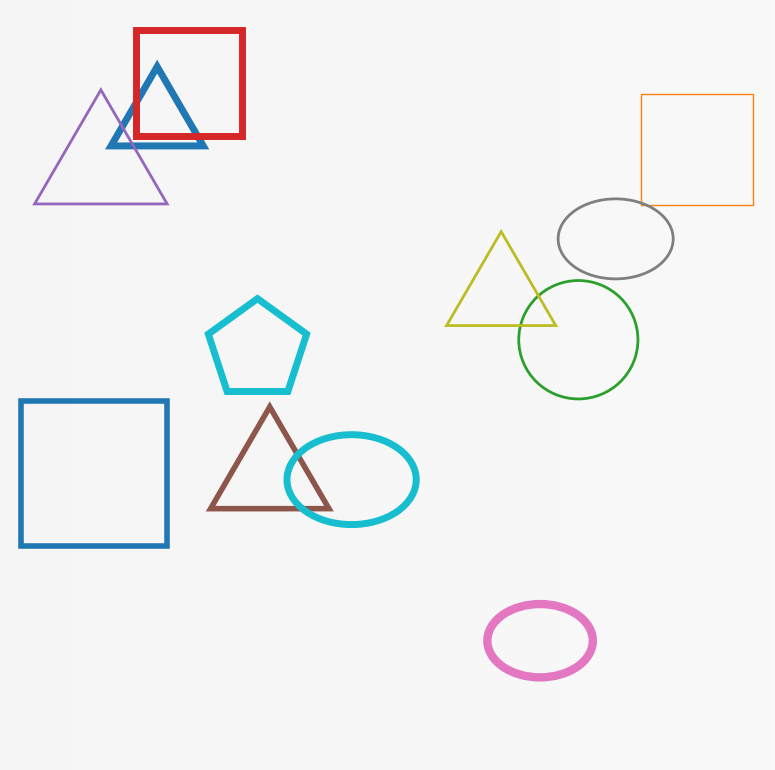[{"shape": "square", "thickness": 2, "radius": 0.47, "center": [0.121, 0.385]}, {"shape": "triangle", "thickness": 2.5, "radius": 0.34, "center": [0.203, 0.845]}, {"shape": "square", "thickness": 0.5, "radius": 0.36, "center": [0.899, 0.806]}, {"shape": "circle", "thickness": 1, "radius": 0.38, "center": [0.746, 0.559]}, {"shape": "square", "thickness": 2.5, "radius": 0.34, "center": [0.244, 0.892]}, {"shape": "triangle", "thickness": 1, "radius": 0.49, "center": [0.13, 0.785]}, {"shape": "triangle", "thickness": 2, "radius": 0.44, "center": [0.348, 0.383]}, {"shape": "oval", "thickness": 3, "radius": 0.34, "center": [0.697, 0.168]}, {"shape": "oval", "thickness": 1, "radius": 0.37, "center": [0.794, 0.69]}, {"shape": "triangle", "thickness": 1, "radius": 0.41, "center": [0.647, 0.618]}, {"shape": "pentagon", "thickness": 2.5, "radius": 0.33, "center": [0.332, 0.545]}, {"shape": "oval", "thickness": 2.5, "radius": 0.42, "center": [0.454, 0.377]}]